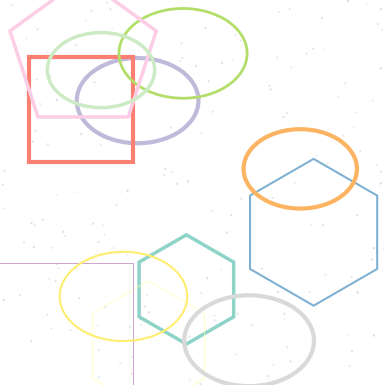[{"shape": "hexagon", "thickness": 2.5, "radius": 0.71, "center": [0.484, 0.248]}, {"shape": "hexagon", "thickness": 0.5, "radius": 0.84, "center": [0.386, 0.102]}, {"shape": "oval", "thickness": 3, "radius": 0.79, "center": [0.357, 0.739]}, {"shape": "square", "thickness": 3, "radius": 0.68, "center": [0.211, 0.716]}, {"shape": "hexagon", "thickness": 1.5, "radius": 0.95, "center": [0.815, 0.397]}, {"shape": "oval", "thickness": 3, "radius": 0.74, "center": [0.78, 0.561]}, {"shape": "oval", "thickness": 2, "radius": 0.83, "center": [0.475, 0.861]}, {"shape": "pentagon", "thickness": 2.5, "radius": 1.0, "center": [0.216, 0.858]}, {"shape": "oval", "thickness": 3, "radius": 0.84, "center": [0.647, 0.115]}, {"shape": "square", "thickness": 0.5, "radius": 0.92, "center": [0.162, 0.132]}, {"shape": "oval", "thickness": 2.5, "radius": 0.7, "center": [0.262, 0.818]}, {"shape": "oval", "thickness": 1.5, "radius": 0.83, "center": [0.321, 0.23]}]